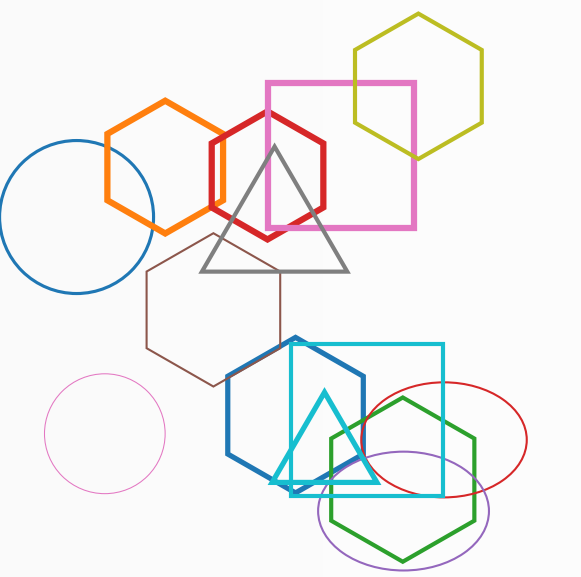[{"shape": "hexagon", "thickness": 2.5, "radius": 0.67, "center": [0.508, 0.28]}, {"shape": "circle", "thickness": 1.5, "radius": 0.66, "center": [0.132, 0.623]}, {"shape": "hexagon", "thickness": 3, "radius": 0.57, "center": [0.284, 0.71]}, {"shape": "hexagon", "thickness": 2, "radius": 0.71, "center": [0.693, 0.169]}, {"shape": "hexagon", "thickness": 3, "radius": 0.55, "center": [0.46, 0.695]}, {"shape": "oval", "thickness": 1, "radius": 0.71, "center": [0.764, 0.237]}, {"shape": "oval", "thickness": 1, "radius": 0.73, "center": [0.694, 0.114]}, {"shape": "hexagon", "thickness": 1, "radius": 0.66, "center": [0.367, 0.463]}, {"shape": "square", "thickness": 3, "radius": 0.63, "center": [0.587, 0.73]}, {"shape": "circle", "thickness": 0.5, "radius": 0.52, "center": [0.18, 0.248]}, {"shape": "triangle", "thickness": 2, "radius": 0.72, "center": [0.472, 0.601]}, {"shape": "hexagon", "thickness": 2, "radius": 0.63, "center": [0.72, 0.85]}, {"shape": "square", "thickness": 2, "radius": 0.65, "center": [0.632, 0.272]}, {"shape": "triangle", "thickness": 2.5, "radius": 0.52, "center": [0.558, 0.216]}]